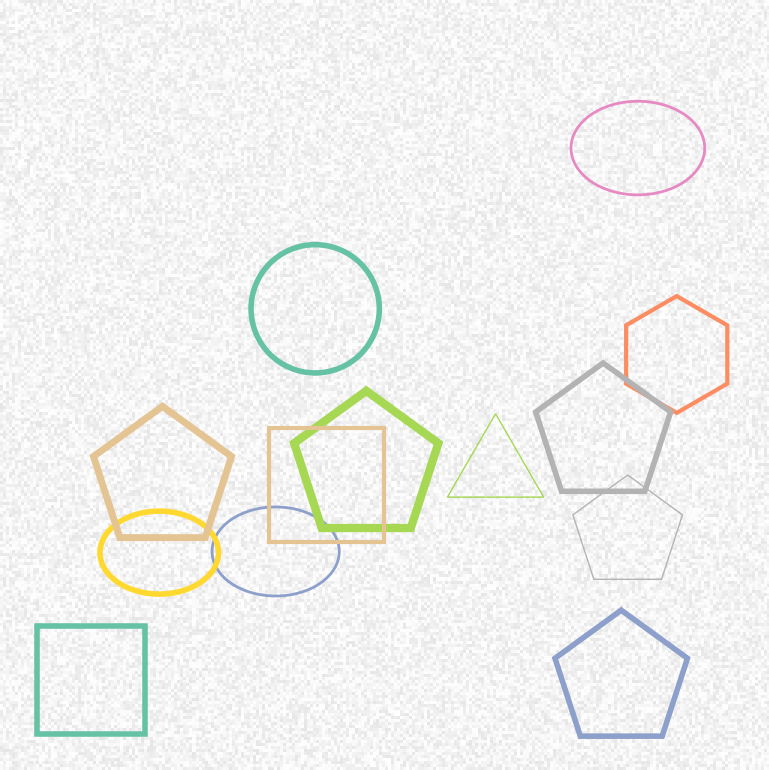[{"shape": "square", "thickness": 2, "radius": 0.35, "center": [0.119, 0.116]}, {"shape": "circle", "thickness": 2, "radius": 0.42, "center": [0.409, 0.599]}, {"shape": "hexagon", "thickness": 1.5, "radius": 0.38, "center": [0.879, 0.54]}, {"shape": "oval", "thickness": 1, "radius": 0.41, "center": [0.358, 0.284]}, {"shape": "pentagon", "thickness": 2, "radius": 0.45, "center": [0.807, 0.117]}, {"shape": "oval", "thickness": 1, "radius": 0.43, "center": [0.828, 0.808]}, {"shape": "triangle", "thickness": 0.5, "radius": 0.36, "center": [0.644, 0.39]}, {"shape": "pentagon", "thickness": 3, "radius": 0.49, "center": [0.476, 0.394]}, {"shape": "oval", "thickness": 2, "radius": 0.38, "center": [0.207, 0.282]}, {"shape": "square", "thickness": 1.5, "radius": 0.37, "center": [0.424, 0.37]}, {"shape": "pentagon", "thickness": 2.5, "radius": 0.47, "center": [0.211, 0.378]}, {"shape": "pentagon", "thickness": 2, "radius": 0.46, "center": [0.783, 0.436]}, {"shape": "pentagon", "thickness": 0.5, "radius": 0.37, "center": [0.815, 0.308]}]